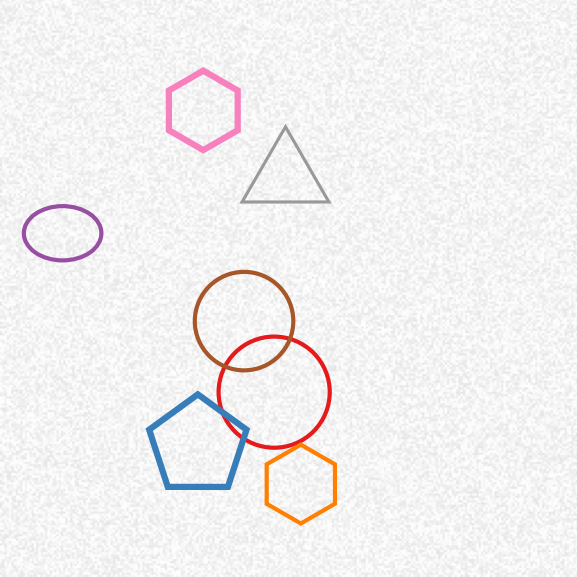[{"shape": "circle", "thickness": 2, "radius": 0.48, "center": [0.475, 0.32]}, {"shape": "pentagon", "thickness": 3, "radius": 0.44, "center": [0.343, 0.228]}, {"shape": "oval", "thickness": 2, "radius": 0.34, "center": [0.108, 0.595]}, {"shape": "hexagon", "thickness": 2, "radius": 0.34, "center": [0.521, 0.161]}, {"shape": "circle", "thickness": 2, "radius": 0.43, "center": [0.423, 0.443]}, {"shape": "hexagon", "thickness": 3, "radius": 0.34, "center": [0.352, 0.808]}, {"shape": "triangle", "thickness": 1.5, "radius": 0.43, "center": [0.494, 0.693]}]